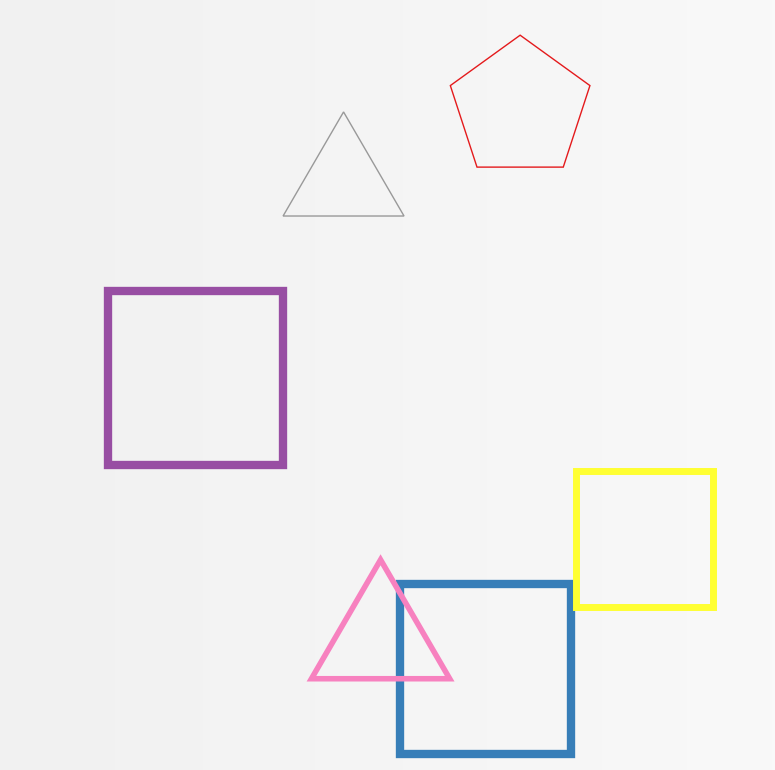[{"shape": "pentagon", "thickness": 0.5, "radius": 0.47, "center": [0.671, 0.86]}, {"shape": "square", "thickness": 3, "radius": 0.55, "center": [0.627, 0.132]}, {"shape": "square", "thickness": 3, "radius": 0.57, "center": [0.252, 0.509]}, {"shape": "square", "thickness": 2.5, "radius": 0.44, "center": [0.831, 0.3]}, {"shape": "triangle", "thickness": 2, "radius": 0.51, "center": [0.491, 0.17]}, {"shape": "triangle", "thickness": 0.5, "radius": 0.45, "center": [0.443, 0.765]}]